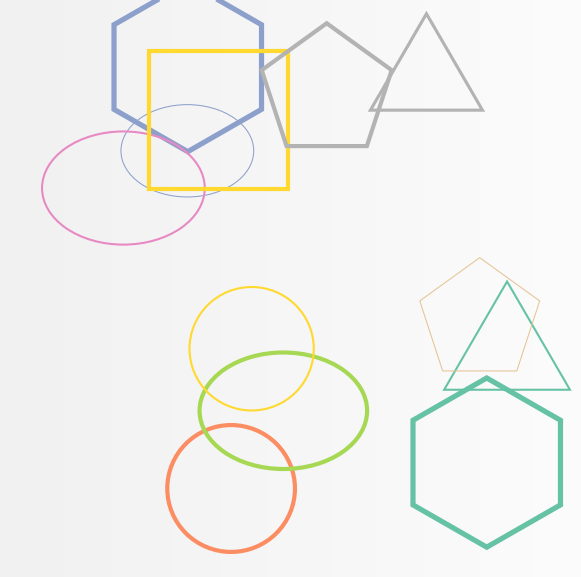[{"shape": "triangle", "thickness": 1, "radius": 0.62, "center": [0.872, 0.387]}, {"shape": "hexagon", "thickness": 2.5, "radius": 0.73, "center": [0.837, 0.198]}, {"shape": "circle", "thickness": 2, "radius": 0.55, "center": [0.398, 0.153]}, {"shape": "hexagon", "thickness": 2.5, "radius": 0.73, "center": [0.323, 0.883]}, {"shape": "oval", "thickness": 0.5, "radius": 0.57, "center": [0.322, 0.738]}, {"shape": "oval", "thickness": 1, "radius": 0.7, "center": [0.212, 0.674]}, {"shape": "oval", "thickness": 2, "radius": 0.72, "center": [0.487, 0.288]}, {"shape": "circle", "thickness": 1, "radius": 0.53, "center": [0.433, 0.395]}, {"shape": "square", "thickness": 2, "radius": 0.6, "center": [0.377, 0.791]}, {"shape": "pentagon", "thickness": 0.5, "radius": 0.54, "center": [0.825, 0.445]}, {"shape": "pentagon", "thickness": 2, "radius": 0.59, "center": [0.562, 0.841]}, {"shape": "triangle", "thickness": 1.5, "radius": 0.56, "center": [0.734, 0.864]}]